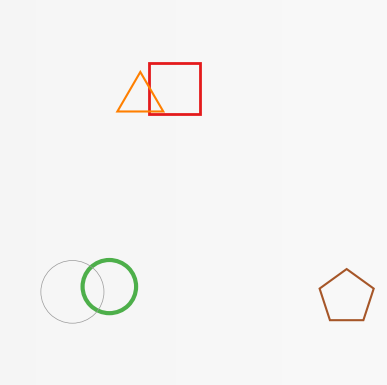[{"shape": "square", "thickness": 2, "radius": 0.33, "center": [0.451, 0.771]}, {"shape": "circle", "thickness": 3, "radius": 0.35, "center": [0.282, 0.256]}, {"shape": "triangle", "thickness": 1.5, "radius": 0.34, "center": [0.362, 0.745]}, {"shape": "pentagon", "thickness": 1.5, "radius": 0.37, "center": [0.895, 0.228]}, {"shape": "circle", "thickness": 0.5, "radius": 0.41, "center": [0.187, 0.242]}]